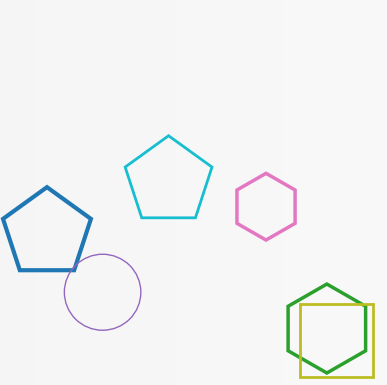[{"shape": "pentagon", "thickness": 3, "radius": 0.6, "center": [0.121, 0.395]}, {"shape": "hexagon", "thickness": 2.5, "radius": 0.58, "center": [0.844, 0.147]}, {"shape": "circle", "thickness": 1, "radius": 0.49, "center": [0.265, 0.241]}, {"shape": "hexagon", "thickness": 2.5, "radius": 0.43, "center": [0.687, 0.463]}, {"shape": "square", "thickness": 2, "radius": 0.48, "center": [0.868, 0.115]}, {"shape": "pentagon", "thickness": 2, "radius": 0.59, "center": [0.435, 0.53]}]